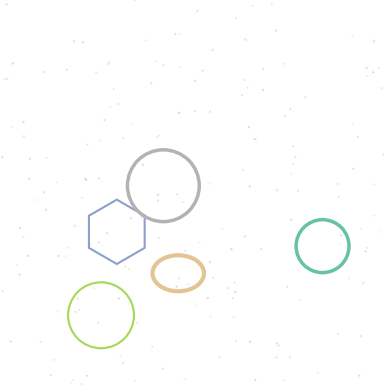[{"shape": "circle", "thickness": 2.5, "radius": 0.34, "center": [0.838, 0.361]}, {"shape": "hexagon", "thickness": 1.5, "radius": 0.42, "center": [0.303, 0.398]}, {"shape": "circle", "thickness": 1.5, "radius": 0.43, "center": [0.262, 0.181]}, {"shape": "oval", "thickness": 3, "radius": 0.33, "center": [0.463, 0.29]}, {"shape": "circle", "thickness": 2.5, "radius": 0.47, "center": [0.424, 0.518]}]